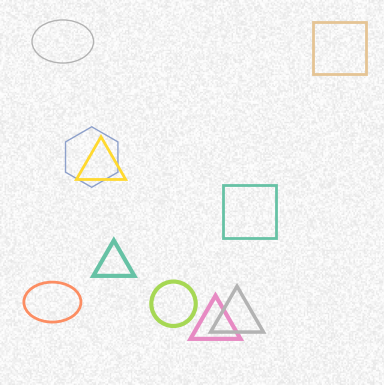[{"shape": "square", "thickness": 2, "radius": 0.35, "center": [0.649, 0.451]}, {"shape": "triangle", "thickness": 3, "radius": 0.31, "center": [0.296, 0.314]}, {"shape": "oval", "thickness": 2, "radius": 0.37, "center": [0.136, 0.215]}, {"shape": "hexagon", "thickness": 1, "radius": 0.39, "center": [0.238, 0.592]}, {"shape": "triangle", "thickness": 3, "radius": 0.37, "center": [0.56, 0.157]}, {"shape": "circle", "thickness": 3, "radius": 0.29, "center": [0.451, 0.211]}, {"shape": "triangle", "thickness": 2, "radius": 0.37, "center": [0.262, 0.571]}, {"shape": "square", "thickness": 2, "radius": 0.34, "center": [0.882, 0.875]}, {"shape": "oval", "thickness": 1, "radius": 0.4, "center": [0.163, 0.892]}, {"shape": "triangle", "thickness": 2.5, "radius": 0.4, "center": [0.616, 0.177]}]